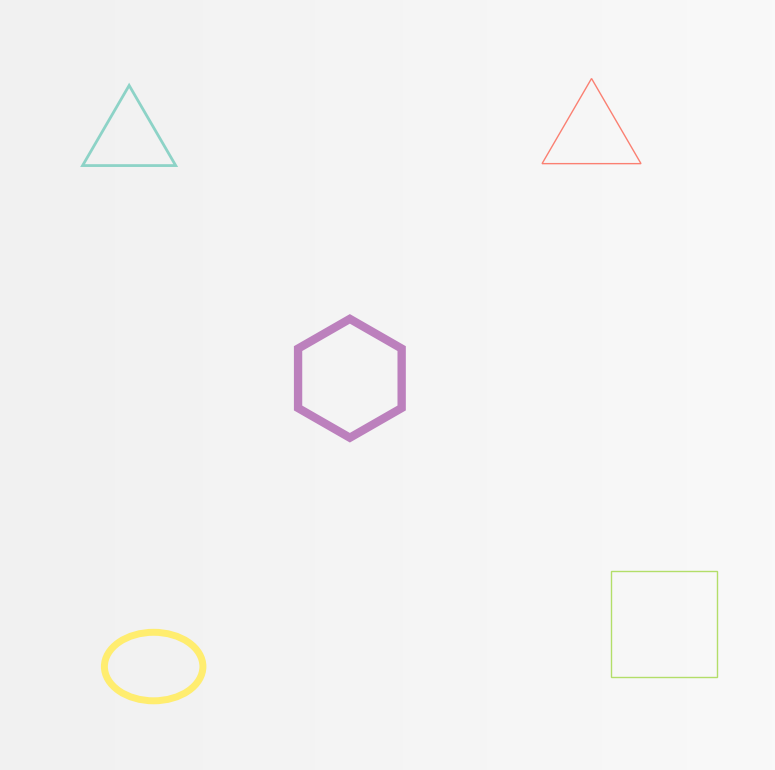[{"shape": "triangle", "thickness": 1, "radius": 0.35, "center": [0.167, 0.82]}, {"shape": "triangle", "thickness": 0.5, "radius": 0.37, "center": [0.763, 0.824]}, {"shape": "square", "thickness": 0.5, "radius": 0.34, "center": [0.857, 0.19]}, {"shape": "hexagon", "thickness": 3, "radius": 0.39, "center": [0.451, 0.509]}, {"shape": "oval", "thickness": 2.5, "radius": 0.32, "center": [0.198, 0.134]}]